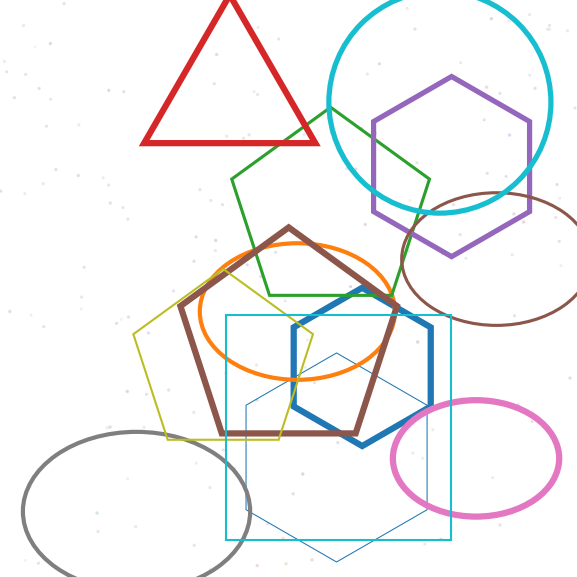[{"shape": "hexagon", "thickness": 0.5, "radius": 0.9, "center": [0.583, 0.207]}, {"shape": "hexagon", "thickness": 3, "radius": 0.69, "center": [0.627, 0.364]}, {"shape": "oval", "thickness": 2, "radius": 0.84, "center": [0.515, 0.46]}, {"shape": "pentagon", "thickness": 1.5, "radius": 0.9, "center": [0.572, 0.633]}, {"shape": "triangle", "thickness": 3, "radius": 0.86, "center": [0.398, 0.837]}, {"shape": "hexagon", "thickness": 2.5, "radius": 0.78, "center": [0.782, 0.711]}, {"shape": "pentagon", "thickness": 3, "radius": 0.99, "center": [0.5, 0.408]}, {"shape": "oval", "thickness": 1.5, "radius": 0.82, "center": [0.86, 0.551]}, {"shape": "oval", "thickness": 3, "radius": 0.72, "center": [0.824, 0.205]}, {"shape": "oval", "thickness": 2, "radius": 0.98, "center": [0.236, 0.114]}, {"shape": "pentagon", "thickness": 1, "radius": 0.82, "center": [0.386, 0.37]}, {"shape": "square", "thickness": 1, "radius": 0.97, "center": [0.587, 0.259]}, {"shape": "circle", "thickness": 2.5, "radius": 0.96, "center": [0.762, 0.822]}]